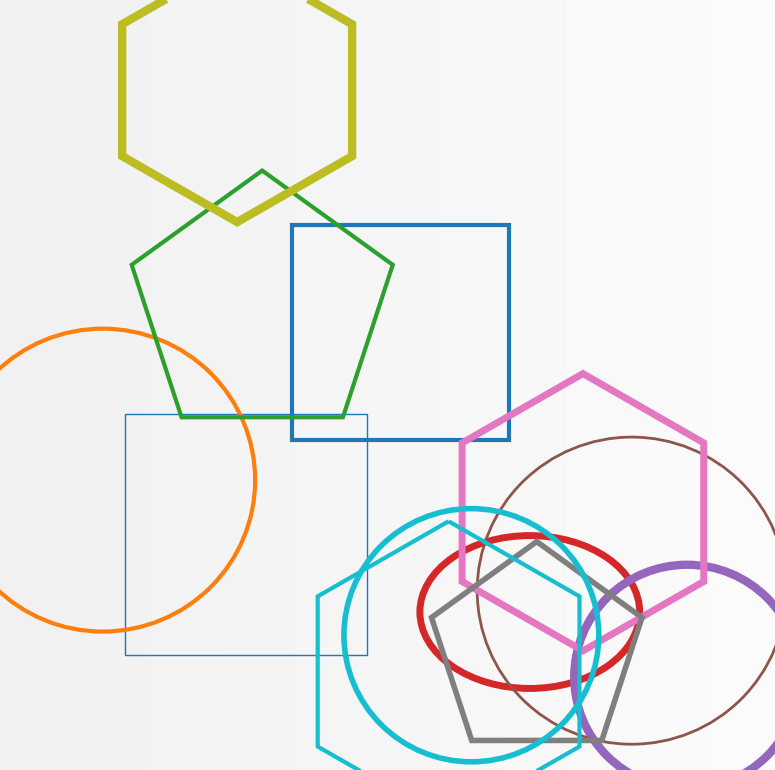[{"shape": "square", "thickness": 0.5, "radius": 0.78, "center": [0.317, 0.306]}, {"shape": "square", "thickness": 1.5, "radius": 0.7, "center": [0.517, 0.568]}, {"shape": "circle", "thickness": 1.5, "radius": 0.98, "center": [0.133, 0.376]}, {"shape": "pentagon", "thickness": 1.5, "radius": 0.89, "center": [0.338, 0.601]}, {"shape": "oval", "thickness": 2.5, "radius": 0.71, "center": [0.684, 0.205]}, {"shape": "circle", "thickness": 3, "radius": 0.73, "center": [0.887, 0.121]}, {"shape": "circle", "thickness": 1, "radius": 1.0, "center": [0.815, 0.233]}, {"shape": "hexagon", "thickness": 2.5, "radius": 0.9, "center": [0.752, 0.335]}, {"shape": "pentagon", "thickness": 2, "radius": 0.71, "center": [0.693, 0.154]}, {"shape": "hexagon", "thickness": 3, "radius": 0.86, "center": [0.306, 0.883]}, {"shape": "hexagon", "thickness": 1.5, "radius": 0.98, "center": [0.579, 0.128]}, {"shape": "circle", "thickness": 2, "radius": 0.82, "center": [0.608, 0.175]}]